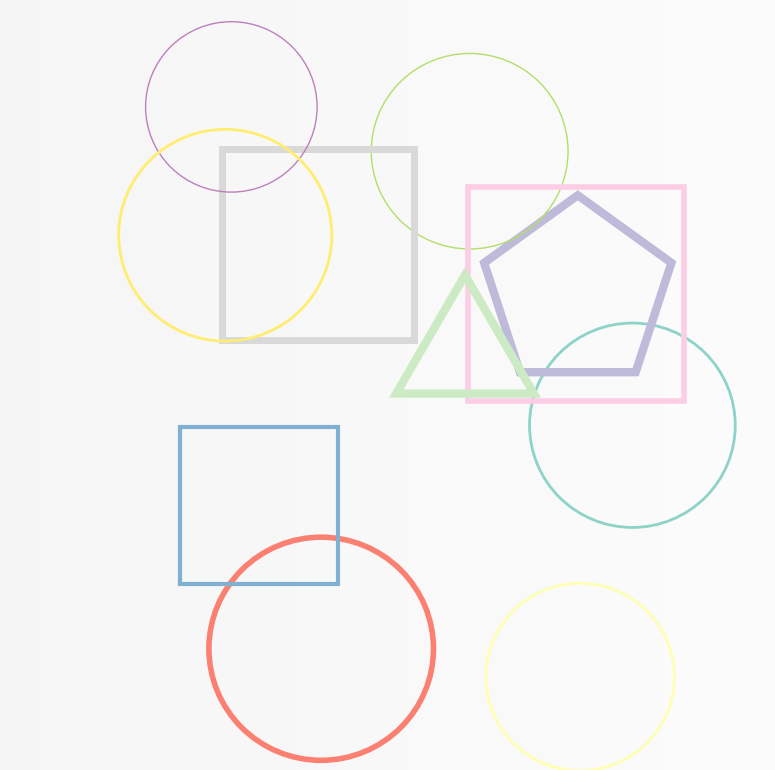[{"shape": "circle", "thickness": 1, "radius": 0.66, "center": [0.816, 0.448]}, {"shape": "circle", "thickness": 1, "radius": 0.61, "center": [0.749, 0.121]}, {"shape": "pentagon", "thickness": 3, "radius": 0.64, "center": [0.746, 0.619]}, {"shape": "circle", "thickness": 2, "radius": 0.72, "center": [0.414, 0.157]}, {"shape": "square", "thickness": 1.5, "radius": 0.51, "center": [0.334, 0.344]}, {"shape": "circle", "thickness": 0.5, "radius": 0.63, "center": [0.606, 0.804]}, {"shape": "square", "thickness": 2, "radius": 0.7, "center": [0.743, 0.618]}, {"shape": "square", "thickness": 2.5, "radius": 0.62, "center": [0.411, 0.683]}, {"shape": "circle", "thickness": 0.5, "radius": 0.55, "center": [0.299, 0.861]}, {"shape": "triangle", "thickness": 3, "radius": 0.51, "center": [0.6, 0.54]}, {"shape": "circle", "thickness": 1, "radius": 0.69, "center": [0.291, 0.695]}]